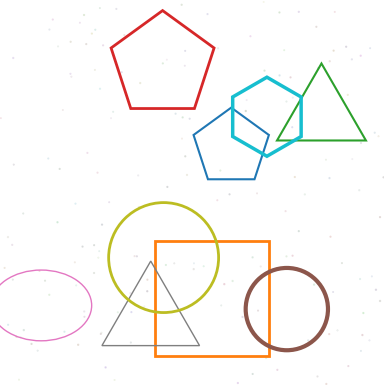[{"shape": "pentagon", "thickness": 1.5, "radius": 0.51, "center": [0.601, 0.618]}, {"shape": "square", "thickness": 2, "radius": 0.74, "center": [0.551, 0.224]}, {"shape": "triangle", "thickness": 1.5, "radius": 0.67, "center": [0.835, 0.702]}, {"shape": "pentagon", "thickness": 2, "radius": 0.7, "center": [0.422, 0.832]}, {"shape": "circle", "thickness": 3, "radius": 0.53, "center": [0.745, 0.197]}, {"shape": "oval", "thickness": 1, "radius": 0.66, "center": [0.107, 0.207]}, {"shape": "triangle", "thickness": 1, "radius": 0.73, "center": [0.392, 0.175]}, {"shape": "circle", "thickness": 2, "radius": 0.71, "center": [0.425, 0.331]}, {"shape": "hexagon", "thickness": 2.5, "radius": 0.51, "center": [0.693, 0.697]}]